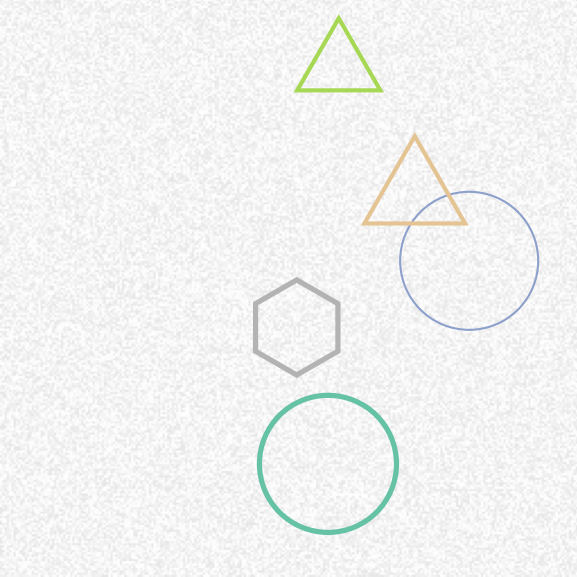[{"shape": "circle", "thickness": 2.5, "radius": 0.59, "center": [0.568, 0.196]}, {"shape": "circle", "thickness": 1, "radius": 0.6, "center": [0.812, 0.548]}, {"shape": "triangle", "thickness": 2, "radius": 0.42, "center": [0.587, 0.884]}, {"shape": "triangle", "thickness": 2, "radius": 0.5, "center": [0.718, 0.663]}, {"shape": "hexagon", "thickness": 2.5, "radius": 0.41, "center": [0.514, 0.432]}]